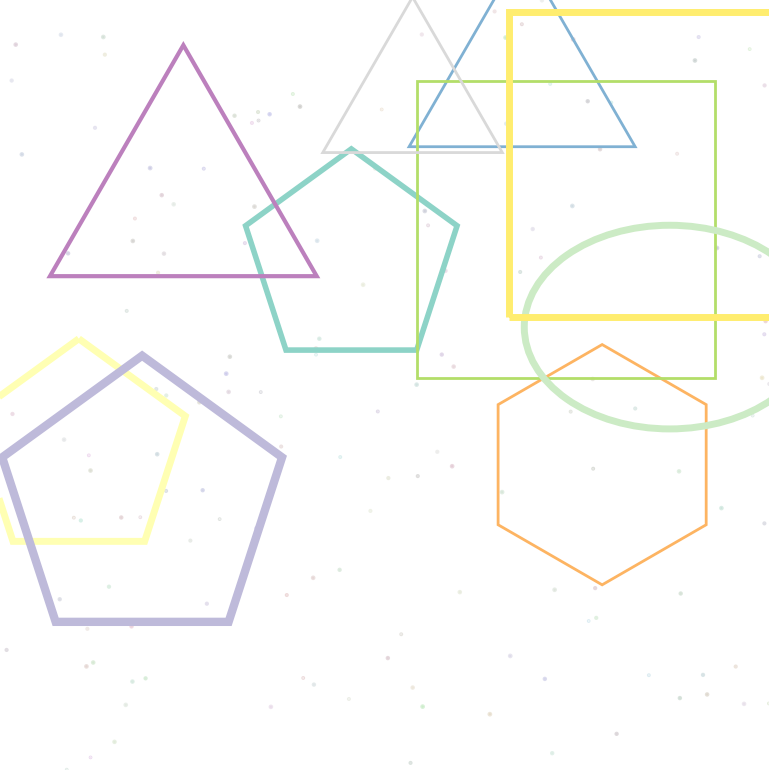[{"shape": "pentagon", "thickness": 2, "radius": 0.72, "center": [0.456, 0.662]}, {"shape": "pentagon", "thickness": 2.5, "radius": 0.73, "center": [0.102, 0.415]}, {"shape": "pentagon", "thickness": 3, "radius": 0.96, "center": [0.185, 0.347]}, {"shape": "triangle", "thickness": 1, "radius": 0.85, "center": [0.678, 0.894]}, {"shape": "hexagon", "thickness": 1, "radius": 0.78, "center": [0.782, 0.397]}, {"shape": "square", "thickness": 1, "radius": 0.97, "center": [0.735, 0.702]}, {"shape": "triangle", "thickness": 1, "radius": 0.67, "center": [0.536, 0.869]}, {"shape": "triangle", "thickness": 1.5, "radius": 1.0, "center": [0.238, 0.741]}, {"shape": "oval", "thickness": 2.5, "radius": 0.94, "center": [0.87, 0.575]}, {"shape": "square", "thickness": 2.5, "radius": 0.99, "center": [0.859, 0.786]}]